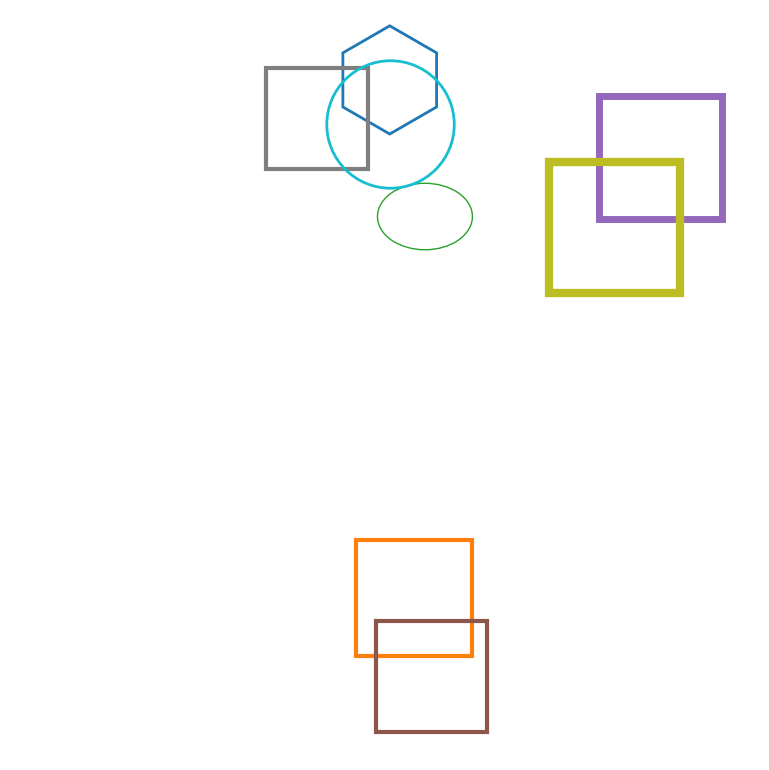[{"shape": "hexagon", "thickness": 1, "radius": 0.35, "center": [0.506, 0.896]}, {"shape": "square", "thickness": 1.5, "radius": 0.38, "center": [0.538, 0.224]}, {"shape": "oval", "thickness": 0.5, "radius": 0.31, "center": [0.552, 0.719]}, {"shape": "square", "thickness": 2.5, "radius": 0.4, "center": [0.858, 0.795]}, {"shape": "square", "thickness": 1.5, "radius": 0.36, "center": [0.56, 0.122]}, {"shape": "square", "thickness": 1.5, "radius": 0.33, "center": [0.412, 0.846]}, {"shape": "square", "thickness": 3, "radius": 0.43, "center": [0.798, 0.705]}, {"shape": "circle", "thickness": 1, "radius": 0.41, "center": [0.507, 0.838]}]